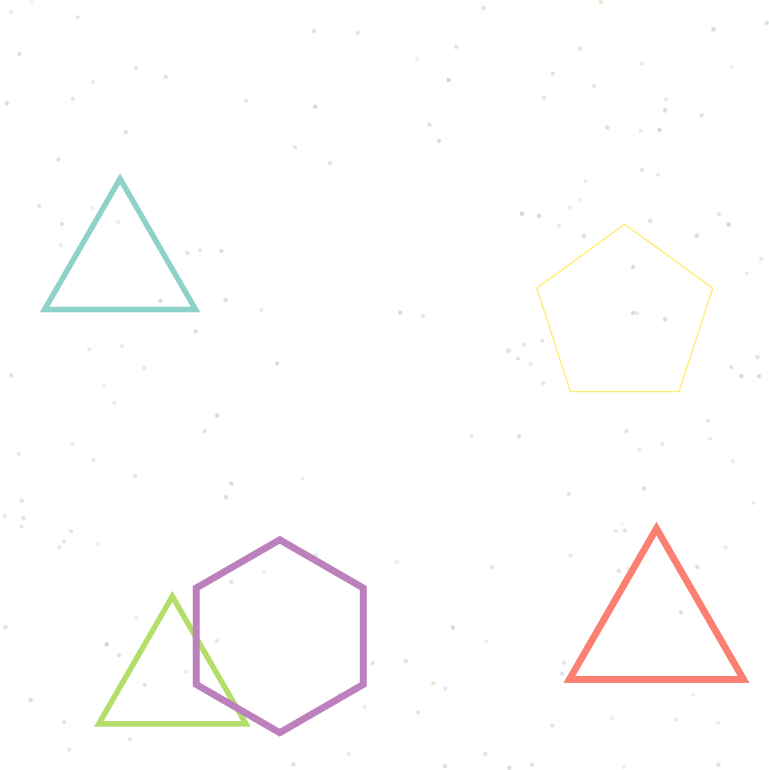[{"shape": "triangle", "thickness": 2, "radius": 0.57, "center": [0.156, 0.655]}, {"shape": "triangle", "thickness": 2.5, "radius": 0.65, "center": [0.853, 0.183]}, {"shape": "triangle", "thickness": 2, "radius": 0.55, "center": [0.224, 0.115]}, {"shape": "hexagon", "thickness": 2.5, "radius": 0.63, "center": [0.363, 0.174]}, {"shape": "pentagon", "thickness": 0.5, "radius": 0.6, "center": [0.811, 0.589]}]